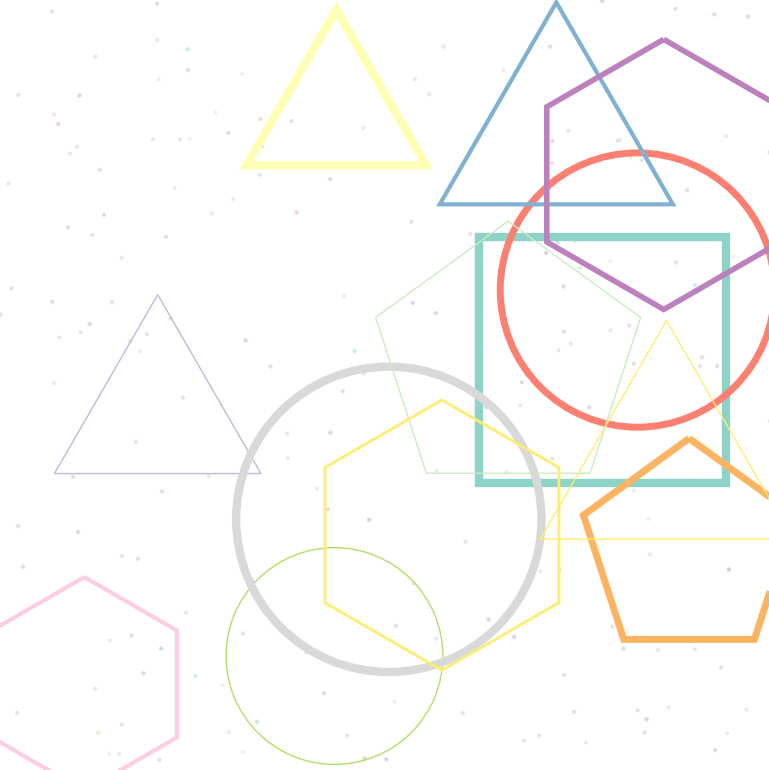[{"shape": "square", "thickness": 3, "radius": 0.8, "center": [0.782, 0.532]}, {"shape": "triangle", "thickness": 3, "radius": 0.67, "center": [0.437, 0.853]}, {"shape": "triangle", "thickness": 0.5, "radius": 0.77, "center": [0.205, 0.462]}, {"shape": "circle", "thickness": 2.5, "radius": 0.89, "center": [0.828, 0.623]}, {"shape": "triangle", "thickness": 1.5, "radius": 0.87, "center": [0.722, 0.822]}, {"shape": "pentagon", "thickness": 2.5, "radius": 0.72, "center": [0.895, 0.286]}, {"shape": "circle", "thickness": 0.5, "radius": 0.7, "center": [0.434, 0.148]}, {"shape": "hexagon", "thickness": 1.5, "radius": 0.69, "center": [0.11, 0.112]}, {"shape": "circle", "thickness": 3, "radius": 0.99, "center": [0.505, 0.326]}, {"shape": "hexagon", "thickness": 2, "radius": 0.88, "center": [0.862, 0.773]}, {"shape": "pentagon", "thickness": 0.5, "radius": 0.9, "center": [0.66, 0.532]}, {"shape": "hexagon", "thickness": 1, "radius": 0.88, "center": [0.574, 0.305]}, {"shape": "triangle", "thickness": 0.5, "radius": 0.95, "center": [0.866, 0.395]}]